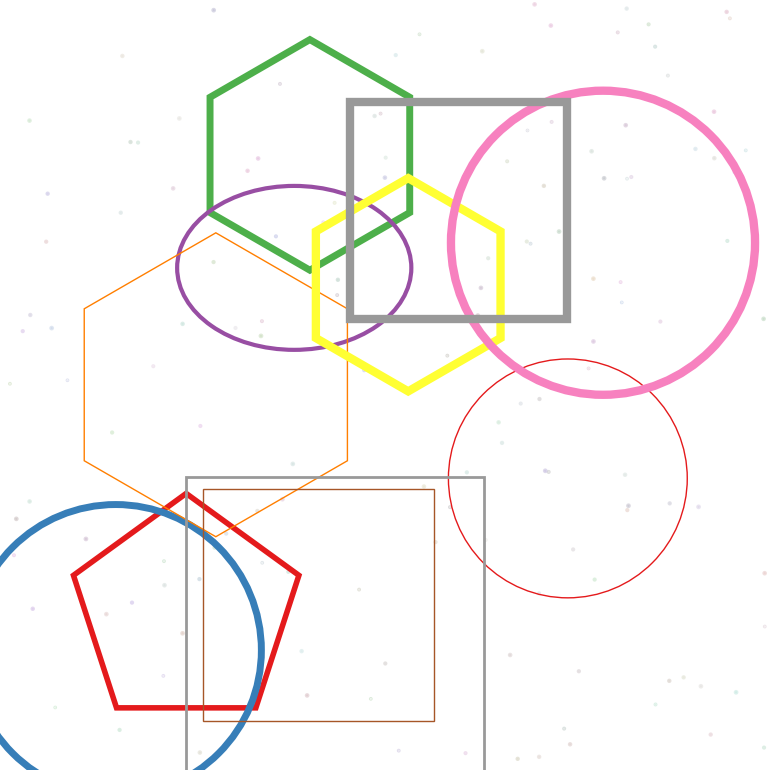[{"shape": "pentagon", "thickness": 2, "radius": 0.77, "center": [0.242, 0.205]}, {"shape": "circle", "thickness": 0.5, "radius": 0.78, "center": [0.737, 0.379]}, {"shape": "circle", "thickness": 2.5, "radius": 0.95, "center": [0.15, 0.156]}, {"shape": "hexagon", "thickness": 2.5, "radius": 0.75, "center": [0.402, 0.799]}, {"shape": "oval", "thickness": 1.5, "radius": 0.76, "center": [0.382, 0.652]}, {"shape": "hexagon", "thickness": 0.5, "radius": 0.99, "center": [0.28, 0.5]}, {"shape": "hexagon", "thickness": 3, "radius": 0.69, "center": [0.53, 0.63]}, {"shape": "square", "thickness": 0.5, "radius": 0.75, "center": [0.414, 0.214]}, {"shape": "circle", "thickness": 3, "radius": 0.99, "center": [0.783, 0.685]}, {"shape": "square", "thickness": 1, "radius": 0.97, "center": [0.435, 0.186]}, {"shape": "square", "thickness": 3, "radius": 0.7, "center": [0.595, 0.727]}]